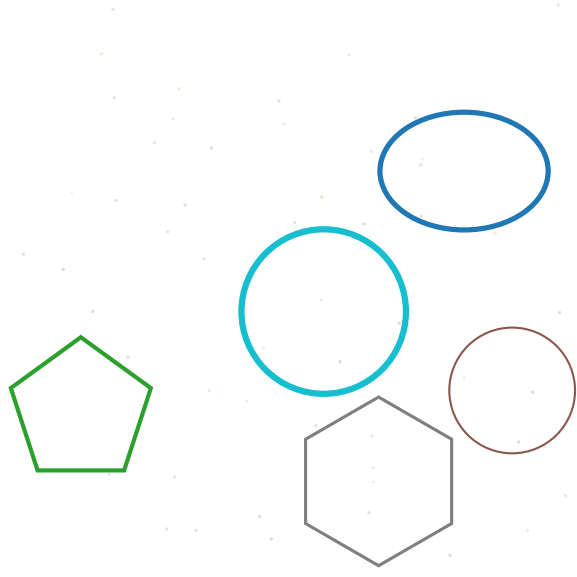[{"shape": "oval", "thickness": 2.5, "radius": 0.73, "center": [0.804, 0.703]}, {"shape": "pentagon", "thickness": 2, "radius": 0.64, "center": [0.14, 0.288]}, {"shape": "circle", "thickness": 1, "radius": 0.54, "center": [0.887, 0.323]}, {"shape": "hexagon", "thickness": 1.5, "radius": 0.73, "center": [0.656, 0.166]}, {"shape": "circle", "thickness": 3, "radius": 0.71, "center": [0.561, 0.46]}]